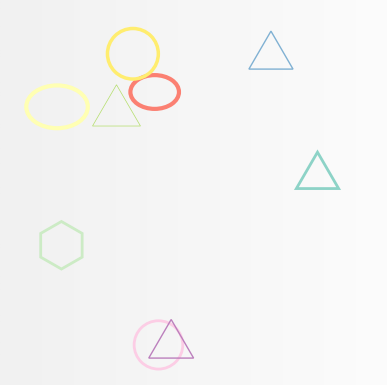[{"shape": "triangle", "thickness": 2, "radius": 0.31, "center": [0.819, 0.542]}, {"shape": "oval", "thickness": 3, "radius": 0.4, "center": [0.147, 0.723]}, {"shape": "oval", "thickness": 3, "radius": 0.31, "center": [0.399, 0.761]}, {"shape": "triangle", "thickness": 1, "radius": 0.33, "center": [0.699, 0.853]}, {"shape": "triangle", "thickness": 0.5, "radius": 0.36, "center": [0.301, 0.708]}, {"shape": "circle", "thickness": 2, "radius": 0.31, "center": [0.409, 0.104]}, {"shape": "triangle", "thickness": 1, "radius": 0.33, "center": [0.442, 0.103]}, {"shape": "hexagon", "thickness": 2, "radius": 0.31, "center": [0.159, 0.363]}, {"shape": "circle", "thickness": 2.5, "radius": 0.33, "center": [0.343, 0.86]}]